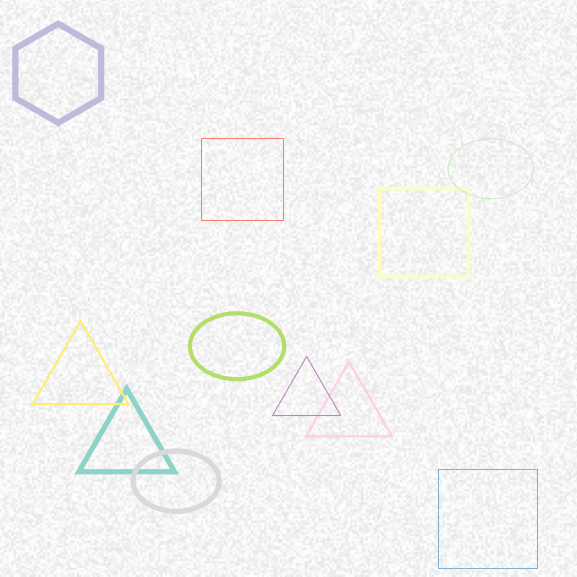[{"shape": "triangle", "thickness": 2.5, "radius": 0.48, "center": [0.219, 0.23]}, {"shape": "square", "thickness": 1.5, "radius": 0.38, "center": [0.734, 0.598]}, {"shape": "hexagon", "thickness": 3, "radius": 0.43, "center": [0.101, 0.872]}, {"shape": "square", "thickness": 0.5, "radius": 0.36, "center": [0.419, 0.689]}, {"shape": "square", "thickness": 0.5, "radius": 0.43, "center": [0.844, 0.102]}, {"shape": "oval", "thickness": 2, "radius": 0.41, "center": [0.41, 0.4]}, {"shape": "triangle", "thickness": 1, "radius": 0.43, "center": [0.604, 0.287]}, {"shape": "oval", "thickness": 2.5, "radius": 0.37, "center": [0.305, 0.166]}, {"shape": "triangle", "thickness": 0.5, "radius": 0.34, "center": [0.531, 0.314]}, {"shape": "oval", "thickness": 0.5, "radius": 0.37, "center": [0.85, 0.707]}, {"shape": "triangle", "thickness": 1, "radius": 0.48, "center": [0.14, 0.347]}]